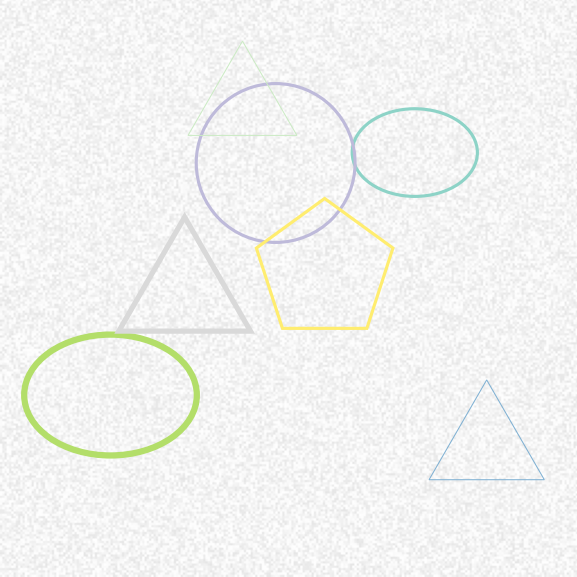[{"shape": "oval", "thickness": 1.5, "radius": 0.54, "center": [0.718, 0.735]}, {"shape": "circle", "thickness": 1.5, "radius": 0.69, "center": [0.477, 0.717]}, {"shape": "triangle", "thickness": 0.5, "radius": 0.58, "center": [0.843, 0.226]}, {"shape": "oval", "thickness": 3, "radius": 0.75, "center": [0.191, 0.315]}, {"shape": "triangle", "thickness": 2.5, "radius": 0.66, "center": [0.32, 0.492]}, {"shape": "triangle", "thickness": 0.5, "radius": 0.54, "center": [0.42, 0.819]}, {"shape": "pentagon", "thickness": 1.5, "radius": 0.62, "center": [0.562, 0.531]}]